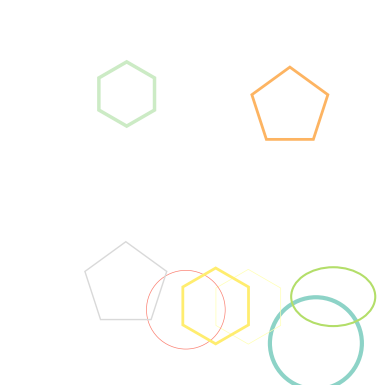[{"shape": "circle", "thickness": 3, "radius": 0.6, "center": [0.821, 0.108]}, {"shape": "hexagon", "thickness": 0.5, "radius": 0.49, "center": [0.645, 0.203]}, {"shape": "circle", "thickness": 0.5, "radius": 0.51, "center": [0.483, 0.196]}, {"shape": "pentagon", "thickness": 2, "radius": 0.52, "center": [0.753, 0.722]}, {"shape": "oval", "thickness": 1.5, "radius": 0.55, "center": [0.865, 0.229]}, {"shape": "pentagon", "thickness": 1, "radius": 0.56, "center": [0.327, 0.26]}, {"shape": "hexagon", "thickness": 2.5, "radius": 0.42, "center": [0.329, 0.756]}, {"shape": "hexagon", "thickness": 2, "radius": 0.49, "center": [0.56, 0.205]}]